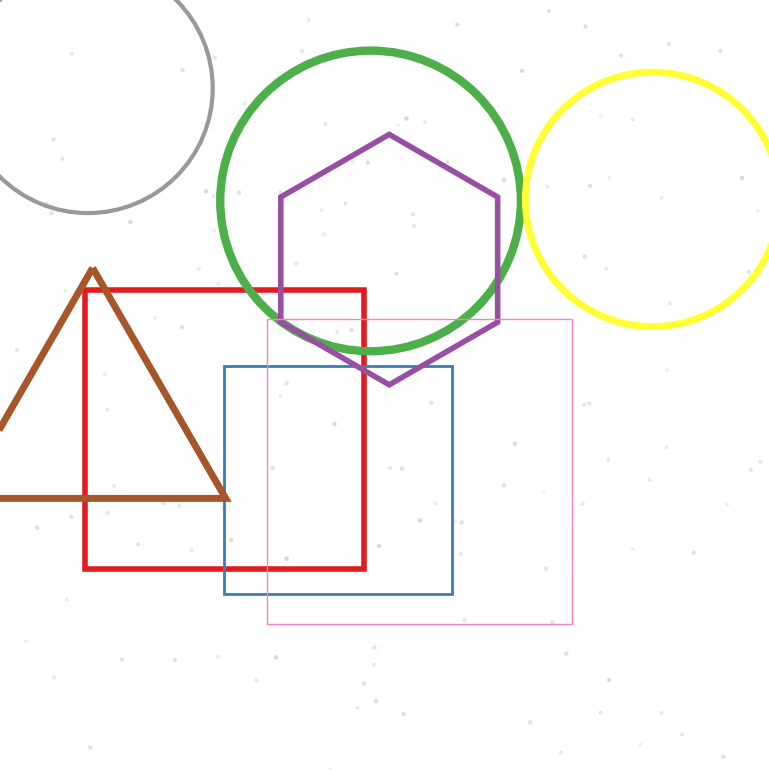[{"shape": "square", "thickness": 2, "radius": 0.91, "center": [0.291, 0.442]}, {"shape": "square", "thickness": 1, "radius": 0.74, "center": [0.439, 0.377]}, {"shape": "circle", "thickness": 3, "radius": 0.98, "center": [0.481, 0.739]}, {"shape": "hexagon", "thickness": 2, "radius": 0.81, "center": [0.505, 0.663]}, {"shape": "circle", "thickness": 2.5, "radius": 0.83, "center": [0.848, 0.741]}, {"shape": "triangle", "thickness": 2.5, "radius": 1.0, "center": [0.12, 0.452]}, {"shape": "square", "thickness": 0.5, "radius": 0.99, "center": [0.545, 0.388]}, {"shape": "circle", "thickness": 1.5, "radius": 0.81, "center": [0.114, 0.885]}]